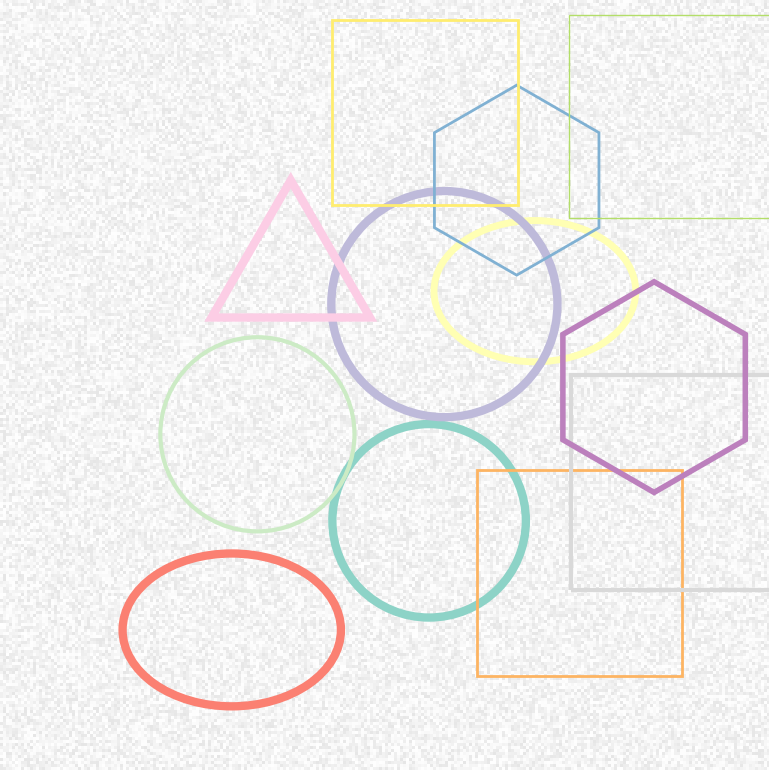[{"shape": "circle", "thickness": 3, "radius": 0.63, "center": [0.557, 0.324]}, {"shape": "oval", "thickness": 2.5, "radius": 0.66, "center": [0.695, 0.622]}, {"shape": "circle", "thickness": 3, "radius": 0.73, "center": [0.577, 0.605]}, {"shape": "oval", "thickness": 3, "radius": 0.71, "center": [0.301, 0.182]}, {"shape": "hexagon", "thickness": 1, "radius": 0.62, "center": [0.671, 0.766]}, {"shape": "square", "thickness": 1, "radius": 0.67, "center": [0.753, 0.255]}, {"shape": "square", "thickness": 0.5, "radius": 0.66, "center": [0.871, 0.849]}, {"shape": "triangle", "thickness": 3, "radius": 0.59, "center": [0.378, 0.647]}, {"shape": "square", "thickness": 1.5, "radius": 0.7, "center": [0.882, 0.374]}, {"shape": "hexagon", "thickness": 2, "radius": 0.68, "center": [0.849, 0.497]}, {"shape": "circle", "thickness": 1.5, "radius": 0.63, "center": [0.334, 0.436]}, {"shape": "square", "thickness": 1, "radius": 0.6, "center": [0.552, 0.854]}]